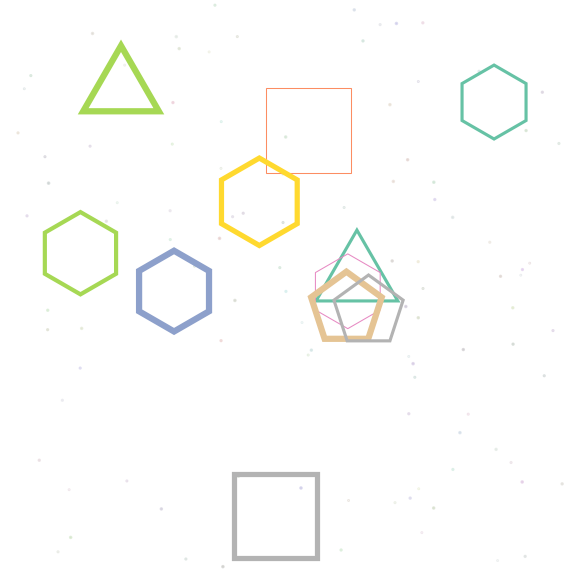[{"shape": "hexagon", "thickness": 1.5, "radius": 0.32, "center": [0.855, 0.822]}, {"shape": "triangle", "thickness": 1.5, "radius": 0.41, "center": [0.618, 0.519]}, {"shape": "square", "thickness": 0.5, "radius": 0.37, "center": [0.534, 0.773]}, {"shape": "hexagon", "thickness": 3, "radius": 0.35, "center": [0.301, 0.495]}, {"shape": "hexagon", "thickness": 0.5, "radius": 0.32, "center": [0.602, 0.495]}, {"shape": "triangle", "thickness": 3, "radius": 0.38, "center": [0.21, 0.844]}, {"shape": "hexagon", "thickness": 2, "radius": 0.36, "center": [0.139, 0.561]}, {"shape": "hexagon", "thickness": 2.5, "radius": 0.38, "center": [0.449, 0.65]}, {"shape": "pentagon", "thickness": 3, "radius": 0.32, "center": [0.6, 0.464]}, {"shape": "pentagon", "thickness": 1.5, "radius": 0.32, "center": [0.638, 0.46]}, {"shape": "square", "thickness": 2.5, "radius": 0.36, "center": [0.477, 0.106]}]